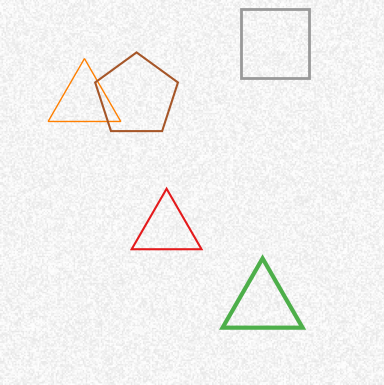[{"shape": "triangle", "thickness": 1.5, "radius": 0.52, "center": [0.433, 0.405]}, {"shape": "triangle", "thickness": 3, "radius": 0.6, "center": [0.682, 0.209]}, {"shape": "triangle", "thickness": 1, "radius": 0.54, "center": [0.219, 0.739]}, {"shape": "pentagon", "thickness": 1.5, "radius": 0.57, "center": [0.355, 0.751]}, {"shape": "square", "thickness": 2, "radius": 0.45, "center": [0.714, 0.887]}]